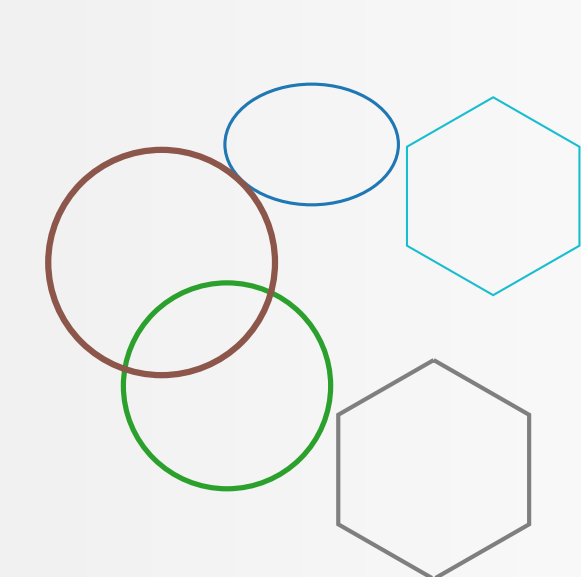[{"shape": "oval", "thickness": 1.5, "radius": 0.75, "center": [0.536, 0.749]}, {"shape": "circle", "thickness": 2.5, "radius": 0.89, "center": [0.391, 0.331]}, {"shape": "circle", "thickness": 3, "radius": 0.98, "center": [0.278, 0.545]}, {"shape": "hexagon", "thickness": 2, "radius": 0.95, "center": [0.746, 0.186]}, {"shape": "hexagon", "thickness": 1, "radius": 0.86, "center": [0.849, 0.659]}]